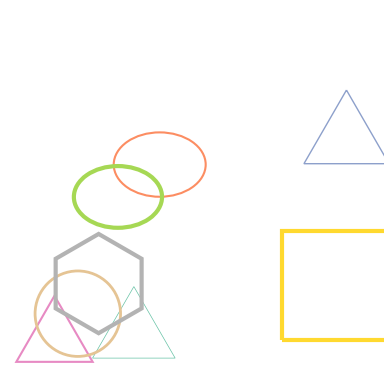[{"shape": "triangle", "thickness": 0.5, "radius": 0.62, "center": [0.348, 0.132]}, {"shape": "oval", "thickness": 1.5, "radius": 0.6, "center": [0.415, 0.573]}, {"shape": "triangle", "thickness": 1, "radius": 0.64, "center": [0.9, 0.639]}, {"shape": "triangle", "thickness": 1.5, "radius": 0.57, "center": [0.142, 0.117]}, {"shape": "oval", "thickness": 3, "radius": 0.57, "center": [0.306, 0.488]}, {"shape": "square", "thickness": 3, "radius": 0.7, "center": [0.874, 0.258]}, {"shape": "circle", "thickness": 2, "radius": 0.55, "center": [0.202, 0.185]}, {"shape": "hexagon", "thickness": 3, "radius": 0.64, "center": [0.256, 0.263]}]